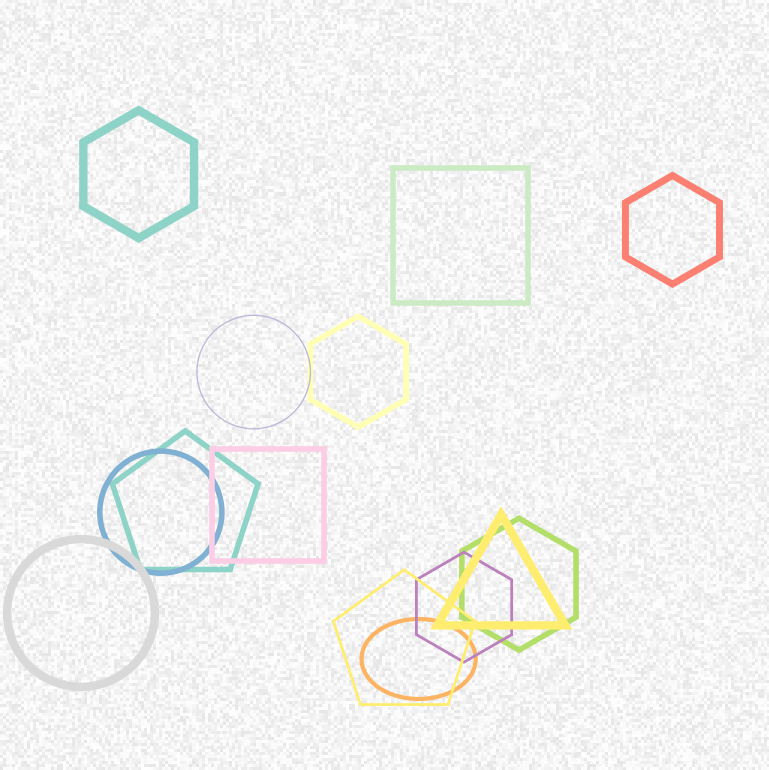[{"shape": "hexagon", "thickness": 3, "radius": 0.41, "center": [0.18, 0.774]}, {"shape": "pentagon", "thickness": 2, "radius": 0.5, "center": [0.241, 0.341]}, {"shape": "hexagon", "thickness": 2, "radius": 0.36, "center": [0.465, 0.517]}, {"shape": "circle", "thickness": 0.5, "radius": 0.37, "center": [0.329, 0.517]}, {"shape": "hexagon", "thickness": 2.5, "radius": 0.35, "center": [0.873, 0.702]}, {"shape": "circle", "thickness": 2, "radius": 0.4, "center": [0.209, 0.335]}, {"shape": "oval", "thickness": 1.5, "radius": 0.37, "center": [0.544, 0.144]}, {"shape": "hexagon", "thickness": 2, "radius": 0.43, "center": [0.674, 0.241]}, {"shape": "square", "thickness": 2, "radius": 0.36, "center": [0.348, 0.344]}, {"shape": "circle", "thickness": 3, "radius": 0.48, "center": [0.105, 0.204]}, {"shape": "hexagon", "thickness": 1, "radius": 0.36, "center": [0.603, 0.211]}, {"shape": "square", "thickness": 2, "radius": 0.44, "center": [0.598, 0.694]}, {"shape": "pentagon", "thickness": 1, "radius": 0.48, "center": [0.525, 0.163]}, {"shape": "triangle", "thickness": 3, "radius": 0.48, "center": [0.651, 0.236]}]